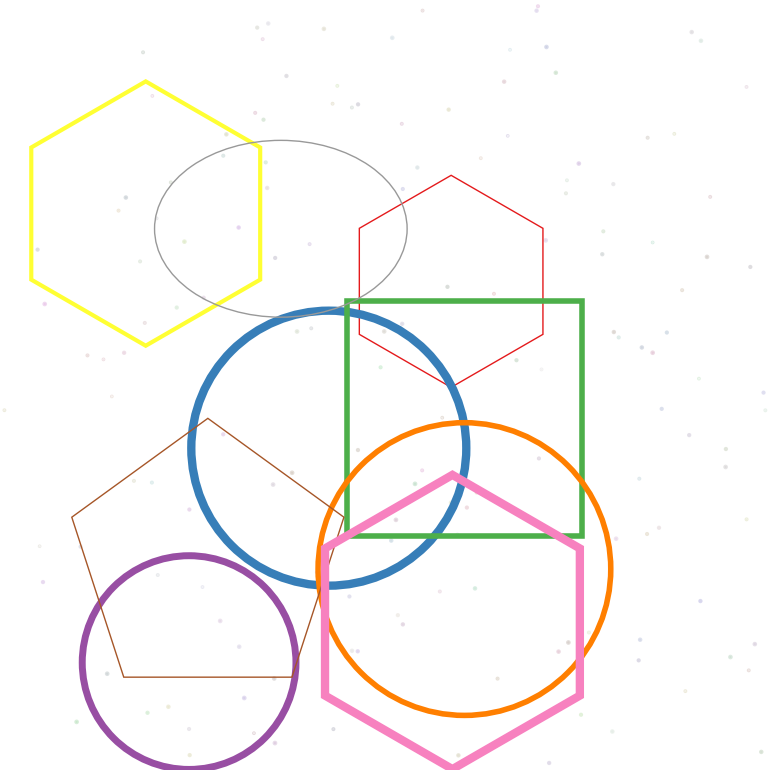[{"shape": "hexagon", "thickness": 0.5, "radius": 0.69, "center": [0.586, 0.635]}, {"shape": "circle", "thickness": 3, "radius": 0.89, "center": [0.427, 0.418]}, {"shape": "square", "thickness": 2, "radius": 0.76, "center": [0.604, 0.456]}, {"shape": "circle", "thickness": 2.5, "radius": 0.69, "center": [0.246, 0.14]}, {"shape": "circle", "thickness": 2, "radius": 0.95, "center": [0.603, 0.261]}, {"shape": "hexagon", "thickness": 1.5, "radius": 0.86, "center": [0.189, 0.723]}, {"shape": "pentagon", "thickness": 0.5, "radius": 0.93, "center": [0.27, 0.271]}, {"shape": "hexagon", "thickness": 3, "radius": 0.96, "center": [0.588, 0.192]}, {"shape": "oval", "thickness": 0.5, "radius": 0.82, "center": [0.365, 0.703]}]